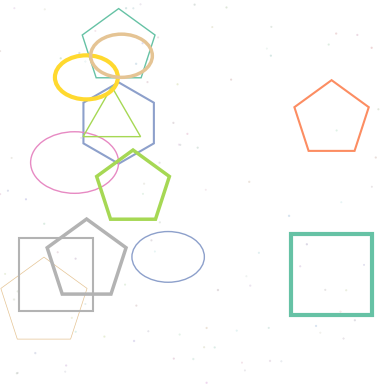[{"shape": "square", "thickness": 3, "radius": 0.53, "center": [0.86, 0.286]}, {"shape": "pentagon", "thickness": 1, "radius": 0.5, "center": [0.308, 0.878]}, {"shape": "pentagon", "thickness": 1.5, "radius": 0.51, "center": [0.861, 0.69]}, {"shape": "oval", "thickness": 1, "radius": 0.47, "center": [0.437, 0.333]}, {"shape": "hexagon", "thickness": 1.5, "radius": 0.53, "center": [0.308, 0.68]}, {"shape": "oval", "thickness": 1, "radius": 0.57, "center": [0.194, 0.578]}, {"shape": "triangle", "thickness": 1, "radius": 0.43, "center": [0.29, 0.688]}, {"shape": "pentagon", "thickness": 2.5, "radius": 0.5, "center": [0.346, 0.511]}, {"shape": "oval", "thickness": 3, "radius": 0.41, "center": [0.224, 0.799]}, {"shape": "oval", "thickness": 2.5, "radius": 0.4, "center": [0.316, 0.855]}, {"shape": "pentagon", "thickness": 0.5, "radius": 0.59, "center": [0.114, 0.214]}, {"shape": "square", "thickness": 1.5, "radius": 0.48, "center": [0.146, 0.287]}, {"shape": "pentagon", "thickness": 2.5, "radius": 0.54, "center": [0.225, 0.323]}]